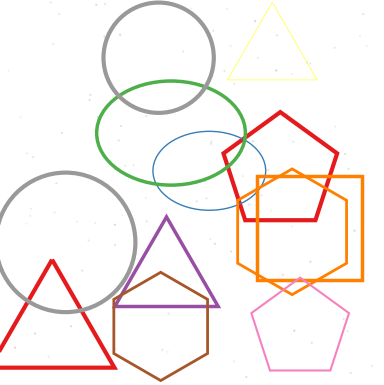[{"shape": "pentagon", "thickness": 3, "radius": 0.78, "center": [0.728, 0.554]}, {"shape": "triangle", "thickness": 3, "radius": 0.93, "center": [0.135, 0.139]}, {"shape": "oval", "thickness": 1, "radius": 0.73, "center": [0.544, 0.556]}, {"shape": "oval", "thickness": 2.5, "radius": 0.97, "center": [0.444, 0.654]}, {"shape": "triangle", "thickness": 2.5, "radius": 0.78, "center": [0.432, 0.281]}, {"shape": "hexagon", "thickness": 2, "radius": 0.82, "center": [0.759, 0.398]}, {"shape": "square", "thickness": 2.5, "radius": 0.68, "center": [0.804, 0.408]}, {"shape": "triangle", "thickness": 0.5, "radius": 0.67, "center": [0.707, 0.86]}, {"shape": "hexagon", "thickness": 2, "radius": 0.7, "center": [0.417, 0.152]}, {"shape": "pentagon", "thickness": 1.5, "radius": 0.67, "center": [0.78, 0.146]}, {"shape": "circle", "thickness": 3, "radius": 0.72, "center": [0.412, 0.85]}, {"shape": "circle", "thickness": 3, "radius": 0.91, "center": [0.171, 0.37]}]